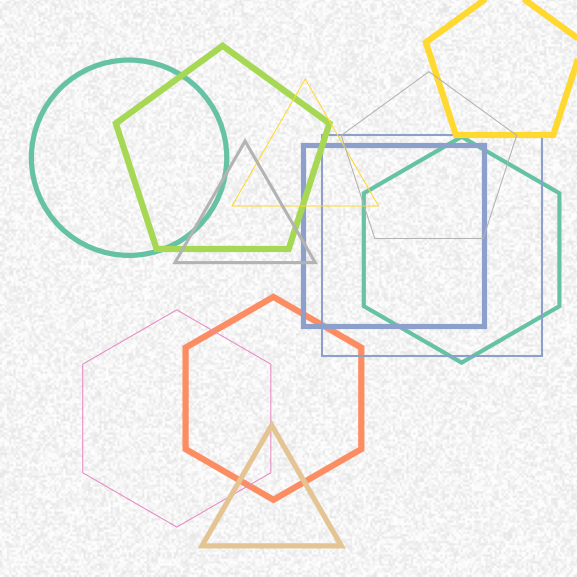[{"shape": "circle", "thickness": 2.5, "radius": 0.85, "center": [0.223, 0.726]}, {"shape": "hexagon", "thickness": 2, "radius": 0.98, "center": [0.799, 0.567]}, {"shape": "hexagon", "thickness": 3, "radius": 0.88, "center": [0.473, 0.309]}, {"shape": "square", "thickness": 2.5, "radius": 0.78, "center": [0.682, 0.591]}, {"shape": "square", "thickness": 1, "radius": 0.96, "center": [0.748, 0.573]}, {"shape": "hexagon", "thickness": 0.5, "radius": 0.94, "center": [0.306, 0.275]}, {"shape": "pentagon", "thickness": 3, "radius": 0.97, "center": [0.386, 0.725]}, {"shape": "pentagon", "thickness": 3, "radius": 0.72, "center": [0.874, 0.881]}, {"shape": "triangle", "thickness": 0.5, "radius": 0.73, "center": [0.529, 0.716]}, {"shape": "triangle", "thickness": 2.5, "radius": 0.7, "center": [0.47, 0.124]}, {"shape": "pentagon", "thickness": 0.5, "radius": 0.8, "center": [0.743, 0.715]}, {"shape": "triangle", "thickness": 1.5, "radius": 0.7, "center": [0.424, 0.615]}]